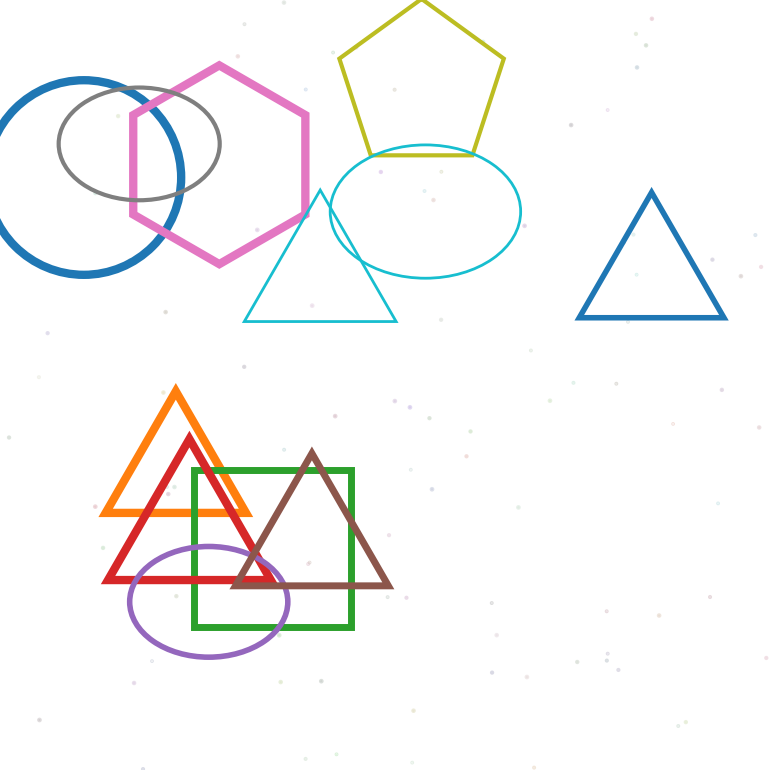[{"shape": "triangle", "thickness": 2, "radius": 0.54, "center": [0.846, 0.642]}, {"shape": "circle", "thickness": 3, "radius": 0.63, "center": [0.109, 0.769]}, {"shape": "triangle", "thickness": 3, "radius": 0.53, "center": [0.228, 0.387]}, {"shape": "square", "thickness": 2.5, "radius": 0.51, "center": [0.354, 0.287]}, {"shape": "triangle", "thickness": 3, "radius": 0.61, "center": [0.246, 0.308]}, {"shape": "oval", "thickness": 2, "radius": 0.51, "center": [0.271, 0.218]}, {"shape": "triangle", "thickness": 2.5, "radius": 0.57, "center": [0.405, 0.296]}, {"shape": "hexagon", "thickness": 3, "radius": 0.65, "center": [0.285, 0.786]}, {"shape": "oval", "thickness": 1.5, "radius": 0.52, "center": [0.181, 0.813]}, {"shape": "pentagon", "thickness": 1.5, "radius": 0.56, "center": [0.548, 0.889]}, {"shape": "oval", "thickness": 1, "radius": 0.62, "center": [0.552, 0.725]}, {"shape": "triangle", "thickness": 1, "radius": 0.57, "center": [0.416, 0.639]}]